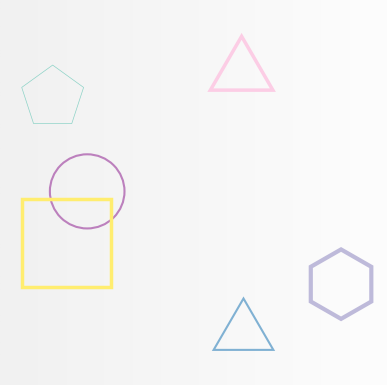[{"shape": "pentagon", "thickness": 0.5, "radius": 0.42, "center": [0.136, 0.747]}, {"shape": "hexagon", "thickness": 3, "radius": 0.45, "center": [0.88, 0.262]}, {"shape": "triangle", "thickness": 1.5, "radius": 0.44, "center": [0.628, 0.136]}, {"shape": "triangle", "thickness": 2.5, "radius": 0.47, "center": [0.624, 0.812]}, {"shape": "circle", "thickness": 1.5, "radius": 0.48, "center": [0.225, 0.503]}, {"shape": "square", "thickness": 2.5, "radius": 0.58, "center": [0.172, 0.369]}]